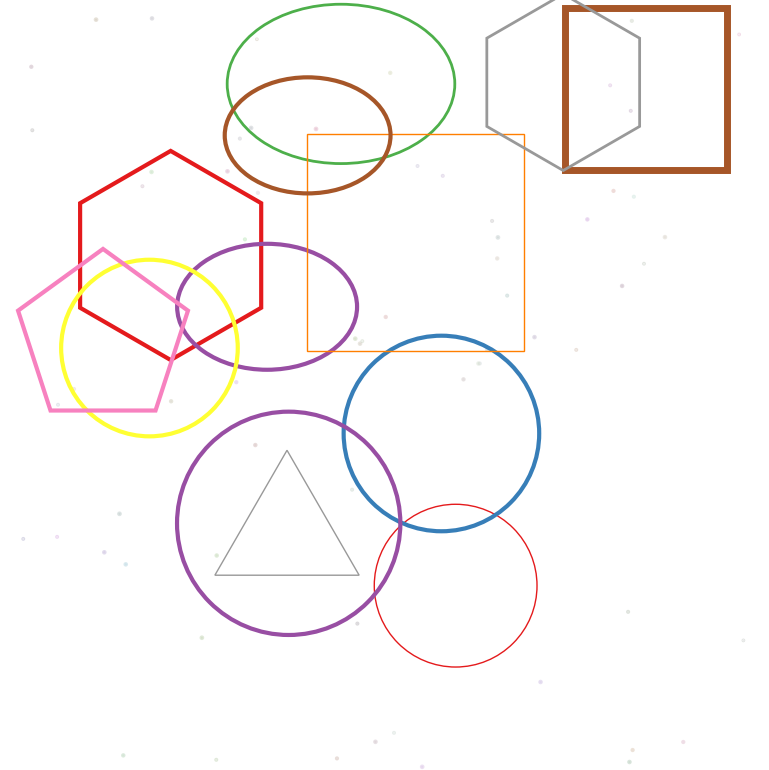[{"shape": "circle", "thickness": 0.5, "radius": 0.53, "center": [0.592, 0.239]}, {"shape": "hexagon", "thickness": 1.5, "radius": 0.68, "center": [0.222, 0.668]}, {"shape": "circle", "thickness": 1.5, "radius": 0.63, "center": [0.573, 0.437]}, {"shape": "oval", "thickness": 1, "radius": 0.74, "center": [0.443, 0.891]}, {"shape": "circle", "thickness": 1.5, "radius": 0.73, "center": [0.375, 0.32]}, {"shape": "oval", "thickness": 1.5, "radius": 0.58, "center": [0.347, 0.602]}, {"shape": "square", "thickness": 0.5, "radius": 0.7, "center": [0.54, 0.685]}, {"shape": "circle", "thickness": 1.5, "radius": 0.57, "center": [0.194, 0.548]}, {"shape": "oval", "thickness": 1.5, "radius": 0.54, "center": [0.4, 0.824]}, {"shape": "square", "thickness": 2.5, "radius": 0.53, "center": [0.839, 0.885]}, {"shape": "pentagon", "thickness": 1.5, "radius": 0.58, "center": [0.134, 0.561]}, {"shape": "triangle", "thickness": 0.5, "radius": 0.54, "center": [0.373, 0.307]}, {"shape": "hexagon", "thickness": 1, "radius": 0.57, "center": [0.731, 0.893]}]